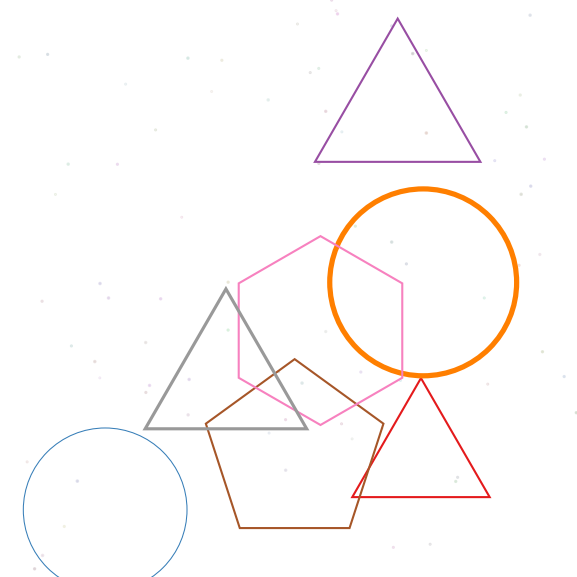[{"shape": "triangle", "thickness": 1, "radius": 0.69, "center": [0.729, 0.207]}, {"shape": "circle", "thickness": 0.5, "radius": 0.71, "center": [0.182, 0.116]}, {"shape": "triangle", "thickness": 1, "radius": 0.83, "center": [0.689, 0.802]}, {"shape": "circle", "thickness": 2.5, "radius": 0.81, "center": [0.733, 0.51]}, {"shape": "pentagon", "thickness": 1, "radius": 0.81, "center": [0.51, 0.216]}, {"shape": "hexagon", "thickness": 1, "radius": 0.82, "center": [0.555, 0.427]}, {"shape": "triangle", "thickness": 1.5, "radius": 0.81, "center": [0.391, 0.337]}]